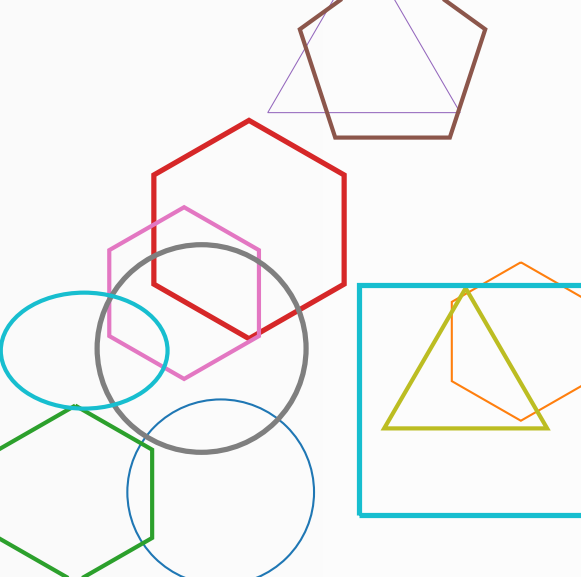[{"shape": "circle", "thickness": 1, "radius": 0.8, "center": [0.38, 0.147]}, {"shape": "hexagon", "thickness": 1, "radius": 0.69, "center": [0.896, 0.408]}, {"shape": "hexagon", "thickness": 2, "radius": 0.76, "center": [0.129, 0.144]}, {"shape": "hexagon", "thickness": 2.5, "radius": 0.95, "center": [0.428, 0.602]}, {"shape": "triangle", "thickness": 0.5, "radius": 0.96, "center": [0.626, 0.9]}, {"shape": "pentagon", "thickness": 2, "radius": 0.84, "center": [0.675, 0.897]}, {"shape": "hexagon", "thickness": 2, "radius": 0.74, "center": [0.317, 0.492]}, {"shape": "circle", "thickness": 2.5, "radius": 0.9, "center": [0.347, 0.396]}, {"shape": "triangle", "thickness": 2, "radius": 0.81, "center": [0.801, 0.338]}, {"shape": "oval", "thickness": 2, "radius": 0.72, "center": [0.145, 0.392]}, {"shape": "square", "thickness": 2.5, "radius": 1.0, "center": [0.817, 0.307]}]